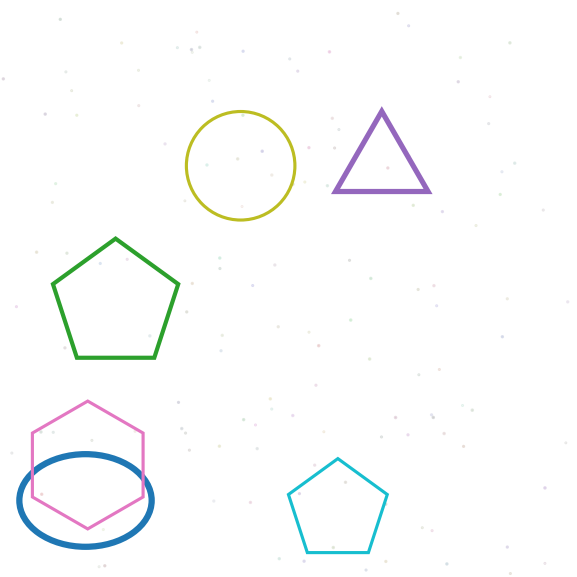[{"shape": "oval", "thickness": 3, "radius": 0.57, "center": [0.148, 0.133]}, {"shape": "pentagon", "thickness": 2, "radius": 0.57, "center": [0.2, 0.472]}, {"shape": "triangle", "thickness": 2.5, "radius": 0.46, "center": [0.661, 0.714]}, {"shape": "hexagon", "thickness": 1.5, "radius": 0.55, "center": [0.152, 0.194]}, {"shape": "circle", "thickness": 1.5, "radius": 0.47, "center": [0.417, 0.712]}, {"shape": "pentagon", "thickness": 1.5, "radius": 0.45, "center": [0.585, 0.115]}]